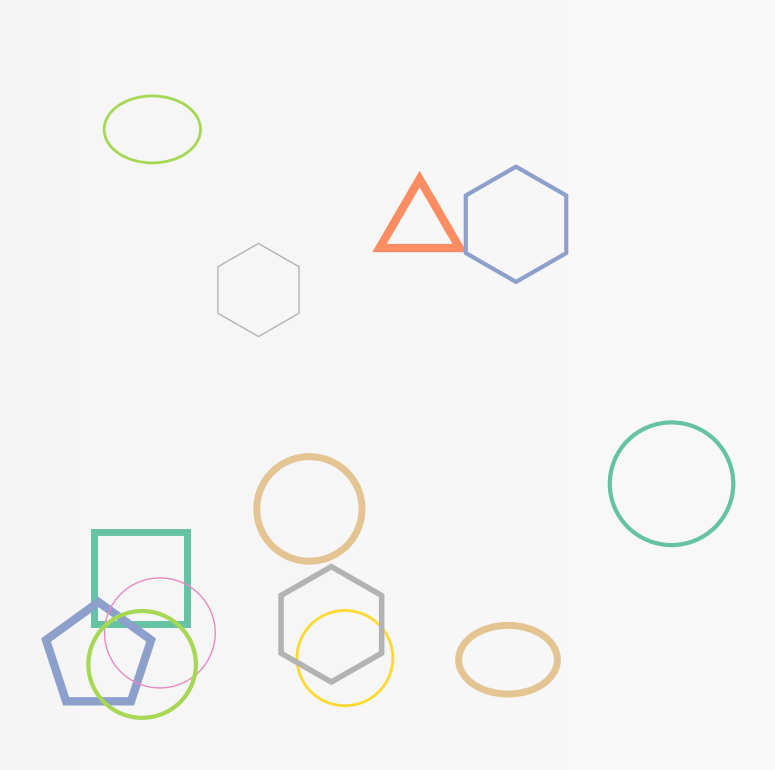[{"shape": "square", "thickness": 2.5, "radius": 0.3, "center": [0.181, 0.249]}, {"shape": "circle", "thickness": 1.5, "radius": 0.4, "center": [0.866, 0.372]}, {"shape": "triangle", "thickness": 3, "radius": 0.3, "center": [0.541, 0.708]}, {"shape": "pentagon", "thickness": 3, "radius": 0.36, "center": [0.127, 0.147]}, {"shape": "hexagon", "thickness": 1.5, "radius": 0.37, "center": [0.666, 0.709]}, {"shape": "circle", "thickness": 0.5, "radius": 0.36, "center": [0.206, 0.178]}, {"shape": "oval", "thickness": 1, "radius": 0.31, "center": [0.197, 0.832]}, {"shape": "circle", "thickness": 1.5, "radius": 0.35, "center": [0.183, 0.137]}, {"shape": "circle", "thickness": 1, "radius": 0.31, "center": [0.445, 0.145]}, {"shape": "circle", "thickness": 2.5, "radius": 0.34, "center": [0.399, 0.339]}, {"shape": "oval", "thickness": 2.5, "radius": 0.32, "center": [0.656, 0.143]}, {"shape": "hexagon", "thickness": 0.5, "radius": 0.3, "center": [0.333, 0.623]}, {"shape": "hexagon", "thickness": 2, "radius": 0.37, "center": [0.428, 0.189]}]